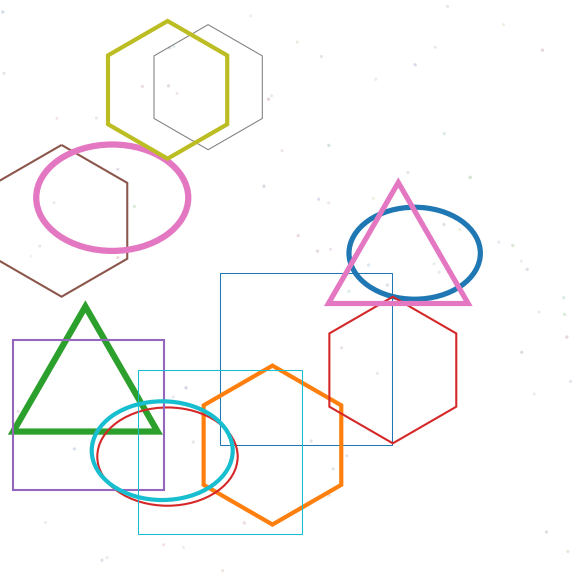[{"shape": "oval", "thickness": 2.5, "radius": 0.57, "center": [0.718, 0.561]}, {"shape": "square", "thickness": 0.5, "radius": 0.74, "center": [0.529, 0.377]}, {"shape": "hexagon", "thickness": 2, "radius": 0.69, "center": [0.472, 0.228]}, {"shape": "triangle", "thickness": 3, "radius": 0.72, "center": [0.148, 0.324]}, {"shape": "hexagon", "thickness": 1, "radius": 0.63, "center": [0.68, 0.358]}, {"shape": "oval", "thickness": 1, "radius": 0.61, "center": [0.29, 0.209]}, {"shape": "square", "thickness": 1, "radius": 0.65, "center": [0.154, 0.28]}, {"shape": "hexagon", "thickness": 1, "radius": 0.66, "center": [0.107, 0.617]}, {"shape": "triangle", "thickness": 2.5, "radius": 0.7, "center": [0.69, 0.543]}, {"shape": "oval", "thickness": 3, "radius": 0.66, "center": [0.194, 0.657]}, {"shape": "hexagon", "thickness": 0.5, "radius": 0.54, "center": [0.36, 0.848]}, {"shape": "hexagon", "thickness": 2, "radius": 0.6, "center": [0.29, 0.844]}, {"shape": "square", "thickness": 0.5, "radius": 0.71, "center": [0.381, 0.216]}, {"shape": "oval", "thickness": 2, "radius": 0.61, "center": [0.281, 0.219]}]